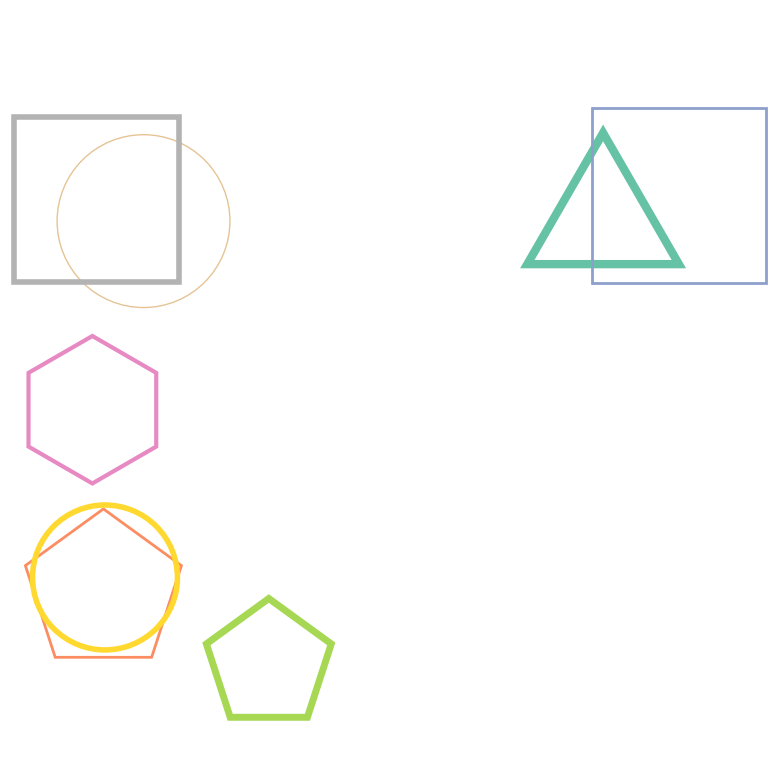[{"shape": "triangle", "thickness": 3, "radius": 0.57, "center": [0.783, 0.714]}, {"shape": "pentagon", "thickness": 1, "radius": 0.53, "center": [0.134, 0.233]}, {"shape": "square", "thickness": 1, "radius": 0.57, "center": [0.882, 0.746]}, {"shape": "hexagon", "thickness": 1.5, "radius": 0.48, "center": [0.12, 0.468]}, {"shape": "pentagon", "thickness": 2.5, "radius": 0.43, "center": [0.349, 0.137]}, {"shape": "circle", "thickness": 2, "radius": 0.47, "center": [0.136, 0.25]}, {"shape": "circle", "thickness": 0.5, "radius": 0.56, "center": [0.186, 0.713]}, {"shape": "square", "thickness": 2, "radius": 0.54, "center": [0.125, 0.741]}]